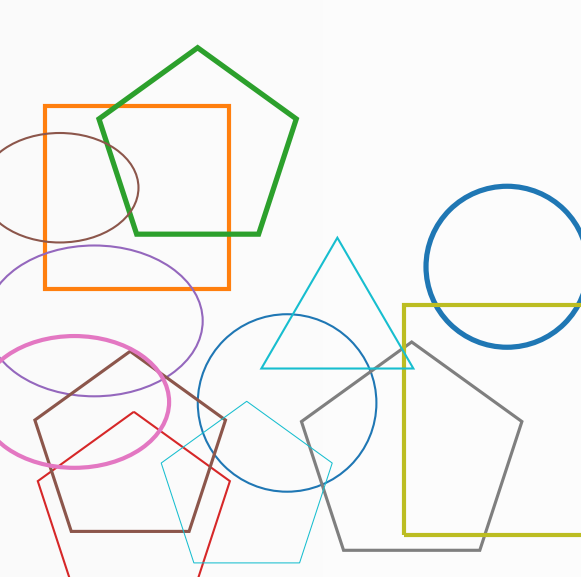[{"shape": "circle", "thickness": 2.5, "radius": 0.7, "center": [0.872, 0.537]}, {"shape": "circle", "thickness": 1, "radius": 0.77, "center": [0.494, 0.301]}, {"shape": "square", "thickness": 2, "radius": 0.79, "center": [0.236, 0.657]}, {"shape": "pentagon", "thickness": 2.5, "radius": 0.89, "center": [0.34, 0.738]}, {"shape": "pentagon", "thickness": 1, "radius": 0.87, "center": [0.23, 0.112]}, {"shape": "oval", "thickness": 1, "radius": 0.93, "center": [0.162, 0.443]}, {"shape": "oval", "thickness": 1, "radius": 0.68, "center": [0.103, 0.674]}, {"shape": "pentagon", "thickness": 1.5, "radius": 0.86, "center": [0.224, 0.218]}, {"shape": "oval", "thickness": 2, "radius": 0.81, "center": [0.128, 0.303]}, {"shape": "pentagon", "thickness": 1.5, "radius": 1.0, "center": [0.708, 0.208]}, {"shape": "square", "thickness": 2, "radius": 1.0, "center": [0.894, 0.272]}, {"shape": "triangle", "thickness": 1, "radius": 0.75, "center": [0.58, 0.437]}, {"shape": "pentagon", "thickness": 0.5, "radius": 0.77, "center": [0.424, 0.15]}]